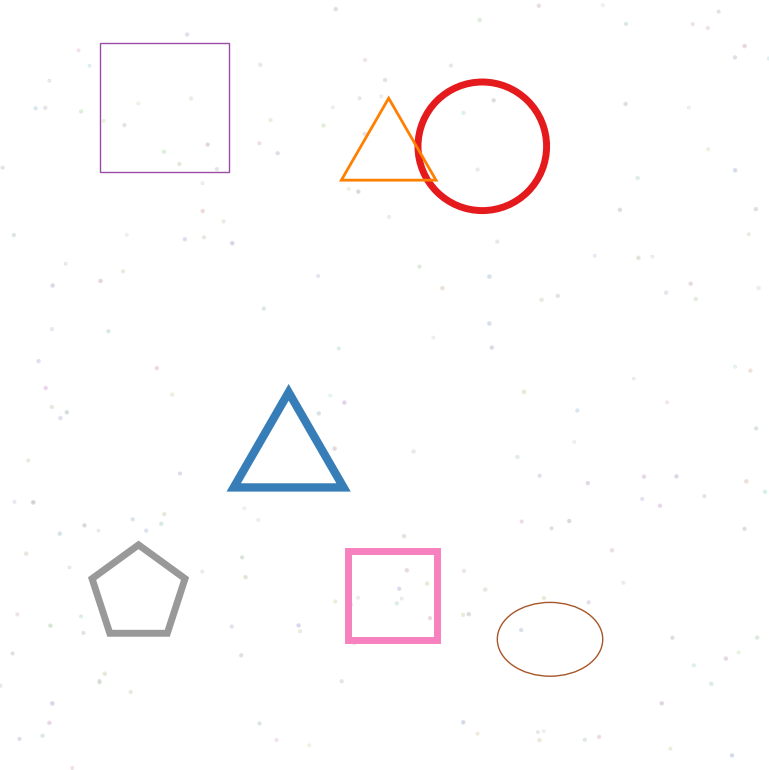[{"shape": "circle", "thickness": 2.5, "radius": 0.42, "center": [0.626, 0.81]}, {"shape": "triangle", "thickness": 3, "radius": 0.41, "center": [0.375, 0.408]}, {"shape": "square", "thickness": 0.5, "radius": 0.42, "center": [0.214, 0.86]}, {"shape": "triangle", "thickness": 1, "radius": 0.35, "center": [0.505, 0.802]}, {"shape": "oval", "thickness": 0.5, "radius": 0.34, "center": [0.714, 0.17]}, {"shape": "square", "thickness": 2.5, "radius": 0.29, "center": [0.51, 0.226]}, {"shape": "pentagon", "thickness": 2.5, "radius": 0.32, "center": [0.18, 0.229]}]